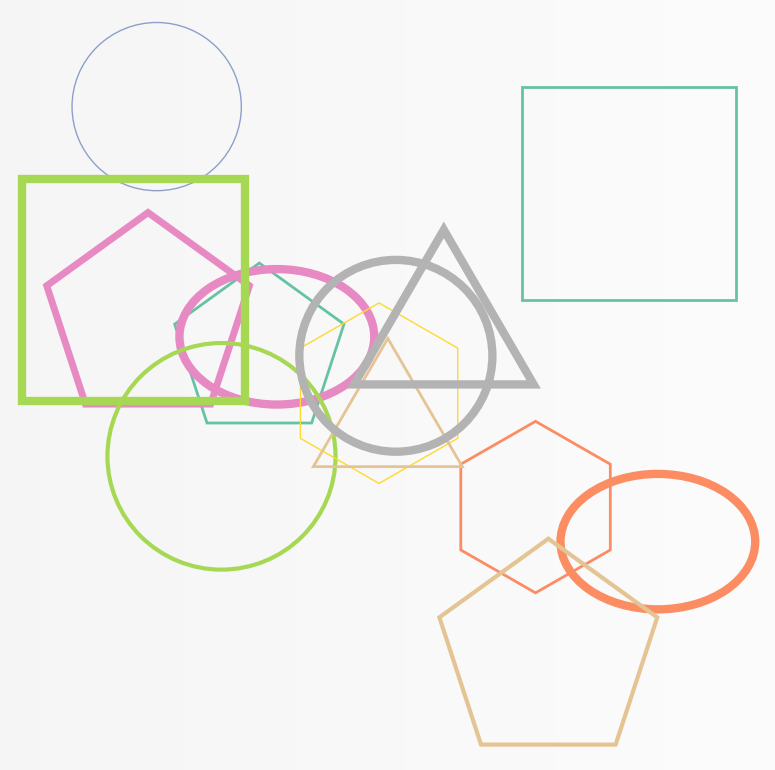[{"shape": "pentagon", "thickness": 1, "radius": 0.57, "center": [0.335, 0.544]}, {"shape": "square", "thickness": 1, "radius": 0.69, "center": [0.812, 0.749]}, {"shape": "hexagon", "thickness": 1, "radius": 0.56, "center": [0.691, 0.341]}, {"shape": "oval", "thickness": 3, "radius": 0.63, "center": [0.849, 0.297]}, {"shape": "circle", "thickness": 0.5, "radius": 0.55, "center": [0.202, 0.862]}, {"shape": "pentagon", "thickness": 2.5, "radius": 0.69, "center": [0.191, 0.586]}, {"shape": "oval", "thickness": 3, "radius": 0.63, "center": [0.357, 0.563]}, {"shape": "square", "thickness": 3, "radius": 0.72, "center": [0.172, 0.623]}, {"shape": "circle", "thickness": 1.5, "radius": 0.74, "center": [0.286, 0.407]}, {"shape": "hexagon", "thickness": 0.5, "radius": 0.59, "center": [0.489, 0.489]}, {"shape": "triangle", "thickness": 1, "radius": 0.55, "center": [0.5, 0.449]}, {"shape": "pentagon", "thickness": 1.5, "radius": 0.74, "center": [0.708, 0.153]}, {"shape": "triangle", "thickness": 3, "radius": 0.67, "center": [0.573, 0.568]}, {"shape": "circle", "thickness": 3, "radius": 0.62, "center": [0.511, 0.538]}]